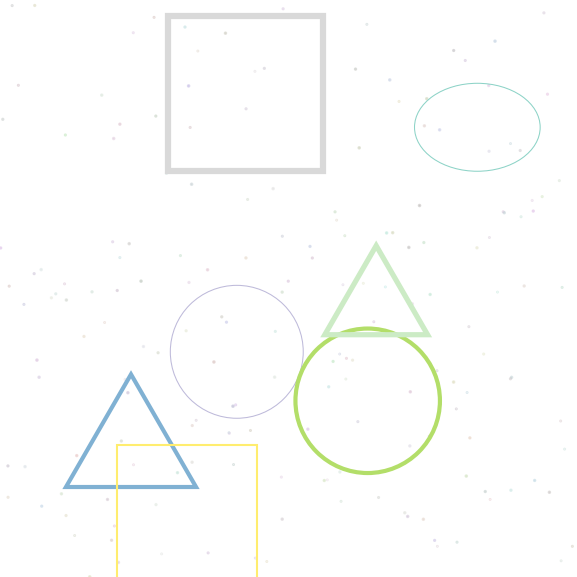[{"shape": "oval", "thickness": 0.5, "radius": 0.54, "center": [0.827, 0.779]}, {"shape": "circle", "thickness": 0.5, "radius": 0.58, "center": [0.41, 0.39]}, {"shape": "triangle", "thickness": 2, "radius": 0.65, "center": [0.227, 0.221]}, {"shape": "circle", "thickness": 2, "radius": 0.63, "center": [0.637, 0.305]}, {"shape": "square", "thickness": 3, "radius": 0.67, "center": [0.425, 0.837]}, {"shape": "triangle", "thickness": 2.5, "radius": 0.51, "center": [0.651, 0.471]}, {"shape": "square", "thickness": 1, "radius": 0.61, "center": [0.324, 0.108]}]